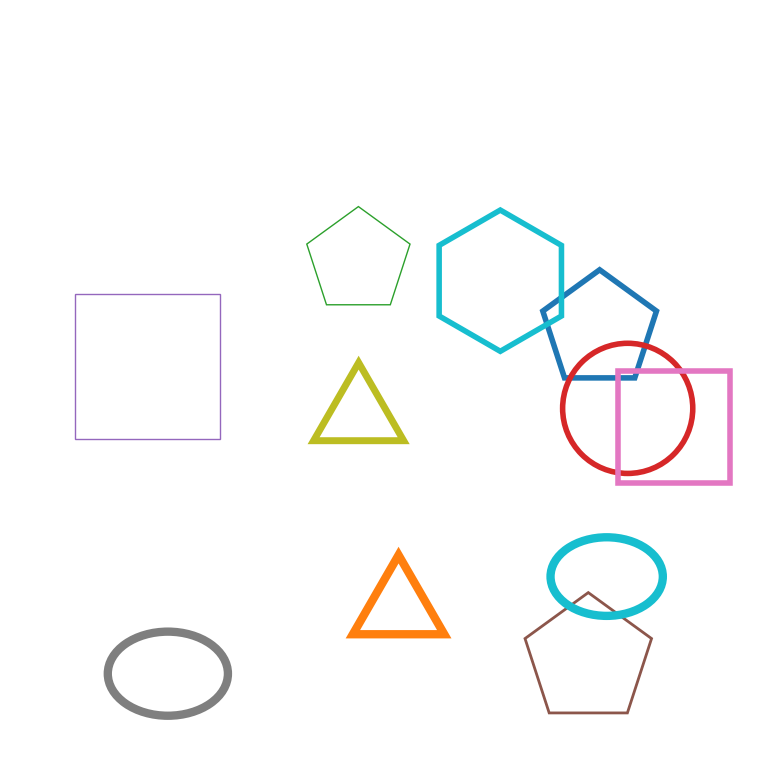[{"shape": "pentagon", "thickness": 2, "radius": 0.39, "center": [0.779, 0.572]}, {"shape": "triangle", "thickness": 3, "radius": 0.34, "center": [0.518, 0.211]}, {"shape": "pentagon", "thickness": 0.5, "radius": 0.35, "center": [0.465, 0.661]}, {"shape": "circle", "thickness": 2, "radius": 0.42, "center": [0.815, 0.47]}, {"shape": "square", "thickness": 0.5, "radius": 0.47, "center": [0.192, 0.524]}, {"shape": "pentagon", "thickness": 1, "radius": 0.43, "center": [0.764, 0.144]}, {"shape": "square", "thickness": 2, "radius": 0.36, "center": [0.876, 0.446]}, {"shape": "oval", "thickness": 3, "radius": 0.39, "center": [0.218, 0.125]}, {"shape": "triangle", "thickness": 2.5, "radius": 0.34, "center": [0.466, 0.461]}, {"shape": "hexagon", "thickness": 2, "radius": 0.46, "center": [0.65, 0.635]}, {"shape": "oval", "thickness": 3, "radius": 0.36, "center": [0.788, 0.251]}]